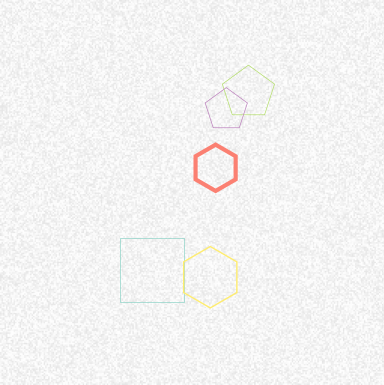[{"shape": "square", "thickness": 0.5, "radius": 0.42, "center": [0.395, 0.299]}, {"shape": "hexagon", "thickness": 3, "radius": 0.3, "center": [0.56, 0.564]}, {"shape": "pentagon", "thickness": 0.5, "radius": 0.36, "center": [0.645, 0.76]}, {"shape": "pentagon", "thickness": 0.5, "radius": 0.29, "center": [0.588, 0.715]}, {"shape": "hexagon", "thickness": 1, "radius": 0.4, "center": [0.546, 0.28]}]